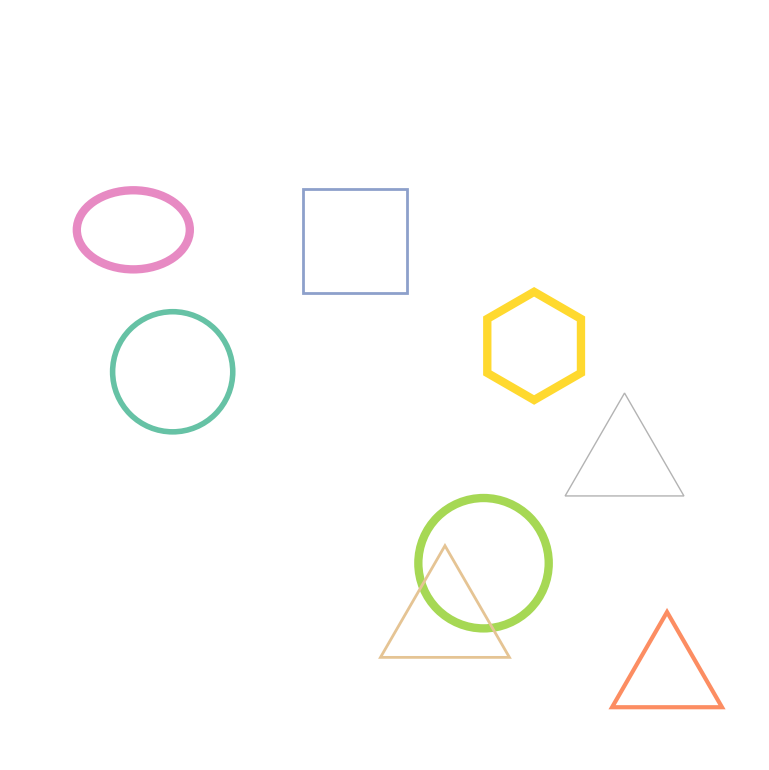[{"shape": "circle", "thickness": 2, "radius": 0.39, "center": [0.224, 0.517]}, {"shape": "triangle", "thickness": 1.5, "radius": 0.41, "center": [0.866, 0.123]}, {"shape": "square", "thickness": 1, "radius": 0.34, "center": [0.461, 0.687]}, {"shape": "oval", "thickness": 3, "radius": 0.37, "center": [0.173, 0.702]}, {"shape": "circle", "thickness": 3, "radius": 0.42, "center": [0.628, 0.269]}, {"shape": "hexagon", "thickness": 3, "radius": 0.35, "center": [0.694, 0.551]}, {"shape": "triangle", "thickness": 1, "radius": 0.48, "center": [0.578, 0.195]}, {"shape": "triangle", "thickness": 0.5, "radius": 0.45, "center": [0.811, 0.4]}]